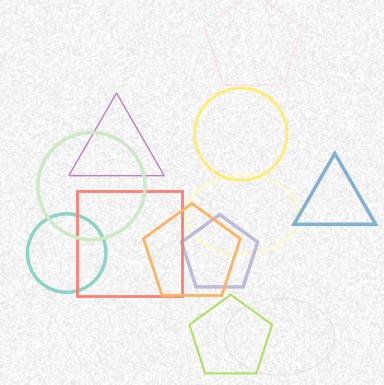[{"shape": "circle", "thickness": 2.5, "radius": 0.51, "center": [0.173, 0.343]}, {"shape": "oval", "thickness": 1, "radius": 0.73, "center": [0.63, 0.443]}, {"shape": "pentagon", "thickness": 2.5, "radius": 0.52, "center": [0.57, 0.339]}, {"shape": "square", "thickness": 2, "radius": 0.68, "center": [0.336, 0.368]}, {"shape": "triangle", "thickness": 2.5, "radius": 0.61, "center": [0.87, 0.479]}, {"shape": "pentagon", "thickness": 2, "radius": 0.66, "center": [0.498, 0.339]}, {"shape": "pentagon", "thickness": 1.5, "radius": 0.57, "center": [0.599, 0.122]}, {"shape": "pentagon", "thickness": 0.5, "radius": 0.67, "center": [0.658, 0.888]}, {"shape": "oval", "thickness": 0.5, "radius": 0.71, "center": [0.726, 0.126]}, {"shape": "triangle", "thickness": 1, "radius": 0.72, "center": [0.303, 0.615]}, {"shape": "circle", "thickness": 2.5, "radius": 0.7, "center": [0.237, 0.517]}, {"shape": "circle", "thickness": 2, "radius": 0.6, "center": [0.626, 0.652]}]